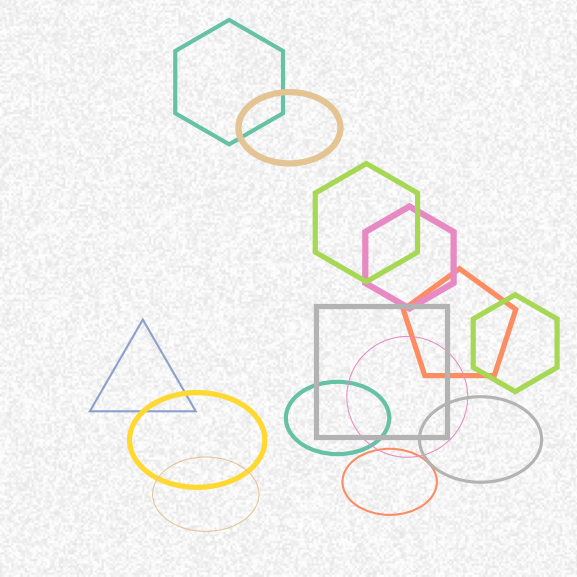[{"shape": "oval", "thickness": 2, "radius": 0.45, "center": [0.585, 0.275]}, {"shape": "hexagon", "thickness": 2, "radius": 0.54, "center": [0.397, 0.857]}, {"shape": "pentagon", "thickness": 2.5, "radius": 0.51, "center": [0.796, 0.432]}, {"shape": "oval", "thickness": 1, "radius": 0.41, "center": [0.675, 0.165]}, {"shape": "triangle", "thickness": 1, "radius": 0.53, "center": [0.247, 0.34]}, {"shape": "hexagon", "thickness": 3, "radius": 0.44, "center": [0.709, 0.553]}, {"shape": "circle", "thickness": 0.5, "radius": 0.52, "center": [0.705, 0.312]}, {"shape": "hexagon", "thickness": 2.5, "radius": 0.51, "center": [0.635, 0.614]}, {"shape": "hexagon", "thickness": 2.5, "radius": 0.42, "center": [0.892, 0.405]}, {"shape": "oval", "thickness": 2.5, "radius": 0.59, "center": [0.341, 0.237]}, {"shape": "oval", "thickness": 3, "radius": 0.44, "center": [0.501, 0.778]}, {"shape": "oval", "thickness": 0.5, "radius": 0.46, "center": [0.356, 0.143]}, {"shape": "oval", "thickness": 1.5, "radius": 0.53, "center": [0.832, 0.238]}, {"shape": "square", "thickness": 2.5, "radius": 0.57, "center": [0.661, 0.356]}]